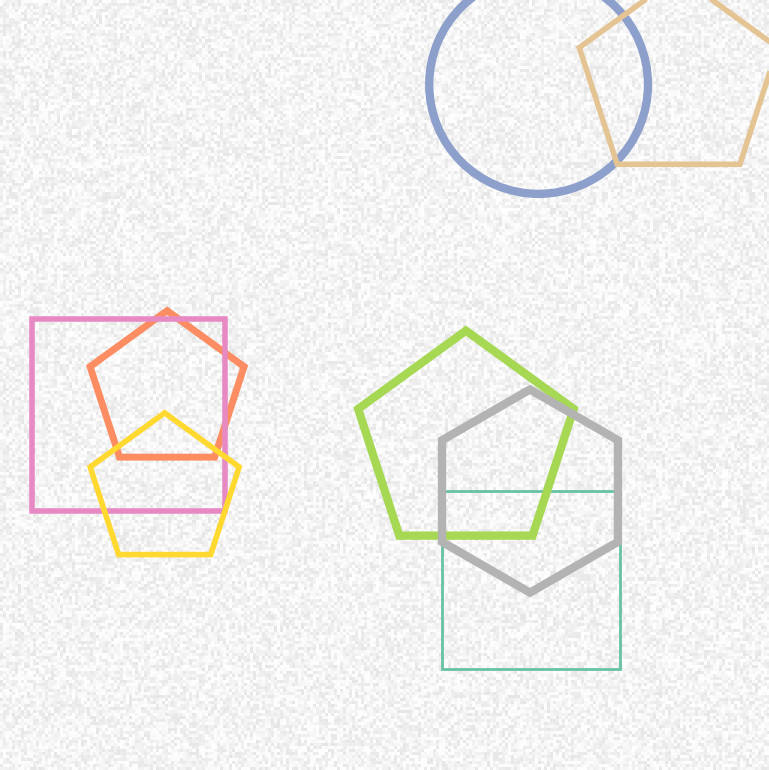[{"shape": "square", "thickness": 1, "radius": 0.58, "center": [0.69, 0.247]}, {"shape": "pentagon", "thickness": 2.5, "radius": 0.53, "center": [0.217, 0.491]}, {"shape": "circle", "thickness": 3, "radius": 0.71, "center": [0.699, 0.89]}, {"shape": "square", "thickness": 2, "radius": 0.63, "center": [0.167, 0.461]}, {"shape": "pentagon", "thickness": 3, "radius": 0.74, "center": [0.605, 0.423]}, {"shape": "pentagon", "thickness": 2, "radius": 0.51, "center": [0.214, 0.362]}, {"shape": "pentagon", "thickness": 2, "radius": 0.68, "center": [0.881, 0.896]}, {"shape": "hexagon", "thickness": 3, "radius": 0.66, "center": [0.688, 0.362]}]